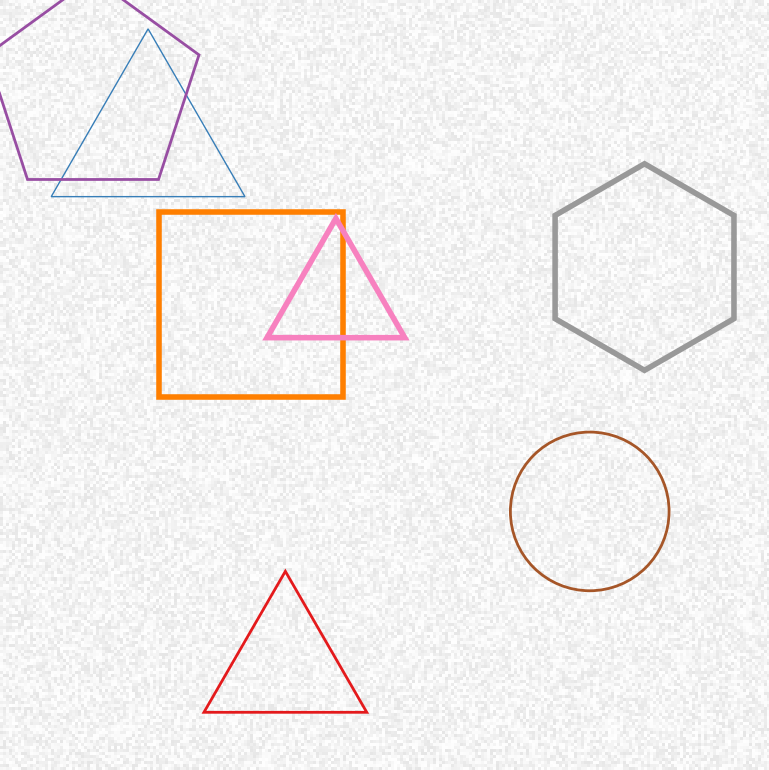[{"shape": "triangle", "thickness": 1, "radius": 0.61, "center": [0.371, 0.136]}, {"shape": "triangle", "thickness": 0.5, "radius": 0.73, "center": [0.192, 0.817]}, {"shape": "pentagon", "thickness": 1, "radius": 0.72, "center": [0.121, 0.884]}, {"shape": "square", "thickness": 2, "radius": 0.6, "center": [0.326, 0.604]}, {"shape": "circle", "thickness": 1, "radius": 0.52, "center": [0.766, 0.336]}, {"shape": "triangle", "thickness": 2, "radius": 0.52, "center": [0.436, 0.613]}, {"shape": "hexagon", "thickness": 2, "radius": 0.67, "center": [0.837, 0.653]}]